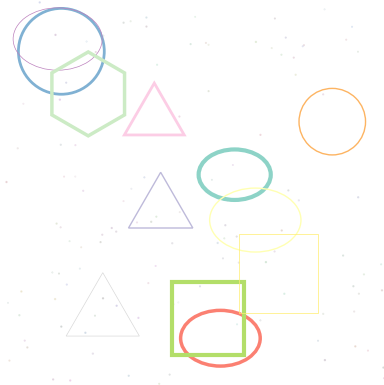[{"shape": "oval", "thickness": 3, "radius": 0.47, "center": [0.61, 0.546]}, {"shape": "oval", "thickness": 1, "radius": 0.59, "center": [0.663, 0.428]}, {"shape": "triangle", "thickness": 1, "radius": 0.48, "center": [0.417, 0.456]}, {"shape": "oval", "thickness": 2.5, "radius": 0.52, "center": [0.572, 0.122]}, {"shape": "circle", "thickness": 2, "radius": 0.56, "center": [0.159, 0.867]}, {"shape": "circle", "thickness": 1, "radius": 0.43, "center": [0.863, 0.684]}, {"shape": "square", "thickness": 3, "radius": 0.47, "center": [0.54, 0.173]}, {"shape": "triangle", "thickness": 2, "radius": 0.45, "center": [0.401, 0.694]}, {"shape": "triangle", "thickness": 0.5, "radius": 0.55, "center": [0.267, 0.182]}, {"shape": "oval", "thickness": 0.5, "radius": 0.58, "center": [0.15, 0.899]}, {"shape": "hexagon", "thickness": 2.5, "radius": 0.54, "center": [0.229, 0.756]}, {"shape": "square", "thickness": 0.5, "radius": 0.51, "center": [0.724, 0.29]}]